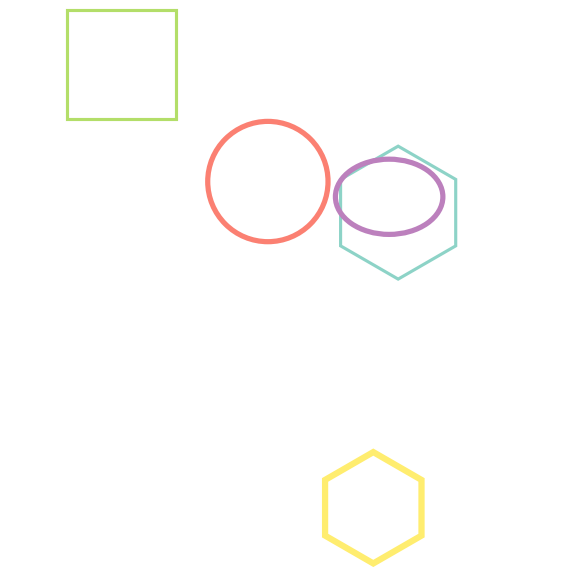[{"shape": "hexagon", "thickness": 1.5, "radius": 0.58, "center": [0.689, 0.631]}, {"shape": "circle", "thickness": 2.5, "radius": 0.52, "center": [0.464, 0.685]}, {"shape": "square", "thickness": 1.5, "radius": 0.47, "center": [0.21, 0.888]}, {"shape": "oval", "thickness": 2.5, "radius": 0.47, "center": [0.674, 0.658]}, {"shape": "hexagon", "thickness": 3, "radius": 0.48, "center": [0.646, 0.12]}]